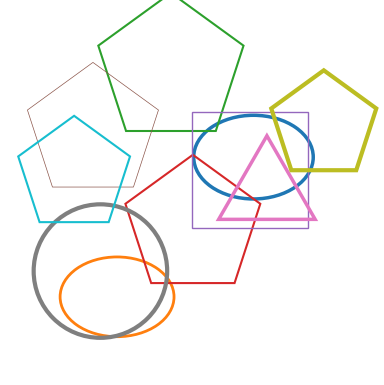[{"shape": "oval", "thickness": 2.5, "radius": 0.78, "center": [0.658, 0.592]}, {"shape": "oval", "thickness": 2, "radius": 0.74, "center": [0.304, 0.229]}, {"shape": "pentagon", "thickness": 1.5, "radius": 0.99, "center": [0.444, 0.82]}, {"shape": "pentagon", "thickness": 1.5, "radius": 0.92, "center": [0.501, 0.414]}, {"shape": "square", "thickness": 1, "radius": 0.75, "center": [0.65, 0.558]}, {"shape": "pentagon", "thickness": 0.5, "radius": 0.89, "center": [0.241, 0.659]}, {"shape": "triangle", "thickness": 2.5, "radius": 0.72, "center": [0.693, 0.503]}, {"shape": "circle", "thickness": 3, "radius": 0.87, "center": [0.261, 0.296]}, {"shape": "pentagon", "thickness": 3, "radius": 0.72, "center": [0.841, 0.674]}, {"shape": "pentagon", "thickness": 1.5, "radius": 0.76, "center": [0.193, 0.547]}]